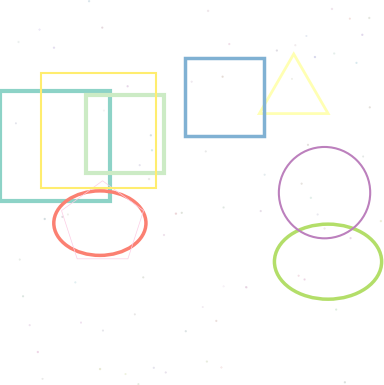[{"shape": "square", "thickness": 3, "radius": 0.71, "center": [0.143, 0.621]}, {"shape": "triangle", "thickness": 2, "radius": 0.52, "center": [0.763, 0.757]}, {"shape": "oval", "thickness": 2.5, "radius": 0.6, "center": [0.259, 0.42]}, {"shape": "square", "thickness": 2.5, "radius": 0.51, "center": [0.583, 0.747]}, {"shape": "oval", "thickness": 2.5, "radius": 0.7, "center": [0.852, 0.32]}, {"shape": "pentagon", "thickness": 0.5, "radius": 0.56, "center": [0.266, 0.418]}, {"shape": "circle", "thickness": 1.5, "radius": 0.59, "center": [0.843, 0.5]}, {"shape": "square", "thickness": 3, "radius": 0.51, "center": [0.325, 0.652]}, {"shape": "square", "thickness": 1.5, "radius": 0.75, "center": [0.256, 0.661]}]